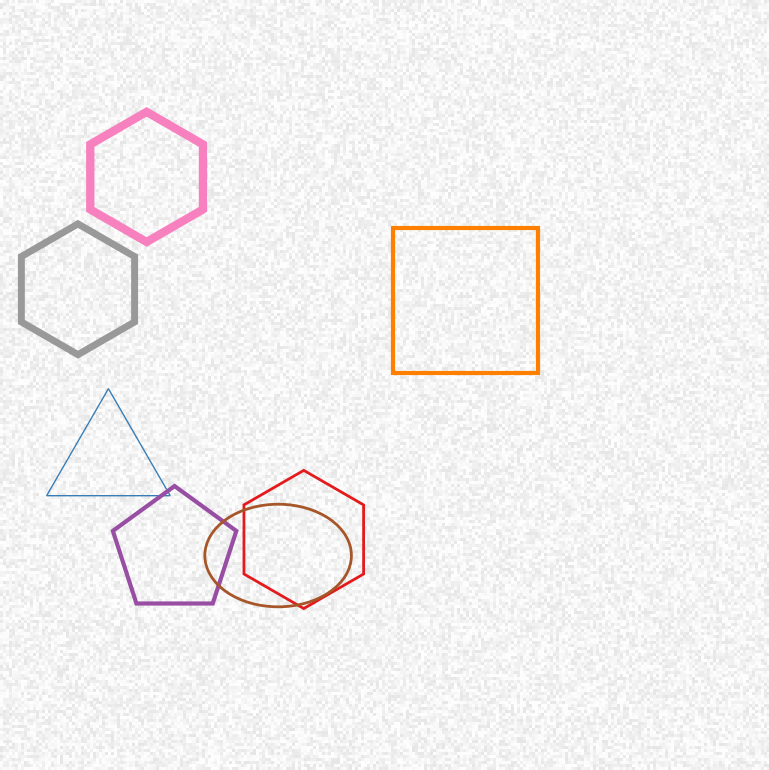[{"shape": "hexagon", "thickness": 1, "radius": 0.45, "center": [0.395, 0.299]}, {"shape": "triangle", "thickness": 0.5, "radius": 0.46, "center": [0.141, 0.403]}, {"shape": "pentagon", "thickness": 1.5, "radius": 0.42, "center": [0.227, 0.284]}, {"shape": "square", "thickness": 1.5, "radius": 0.47, "center": [0.605, 0.609]}, {"shape": "oval", "thickness": 1, "radius": 0.48, "center": [0.361, 0.279]}, {"shape": "hexagon", "thickness": 3, "radius": 0.42, "center": [0.19, 0.77]}, {"shape": "hexagon", "thickness": 2.5, "radius": 0.42, "center": [0.101, 0.624]}]